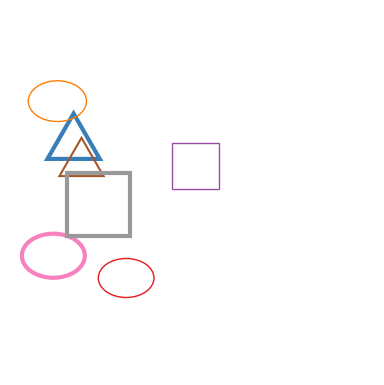[{"shape": "oval", "thickness": 1, "radius": 0.36, "center": [0.328, 0.278]}, {"shape": "triangle", "thickness": 3, "radius": 0.39, "center": [0.191, 0.626]}, {"shape": "square", "thickness": 1, "radius": 0.3, "center": [0.508, 0.568]}, {"shape": "oval", "thickness": 1, "radius": 0.38, "center": [0.149, 0.737]}, {"shape": "triangle", "thickness": 1.5, "radius": 0.33, "center": [0.212, 0.576]}, {"shape": "oval", "thickness": 3, "radius": 0.41, "center": [0.139, 0.336]}, {"shape": "square", "thickness": 3, "radius": 0.41, "center": [0.256, 0.468]}]